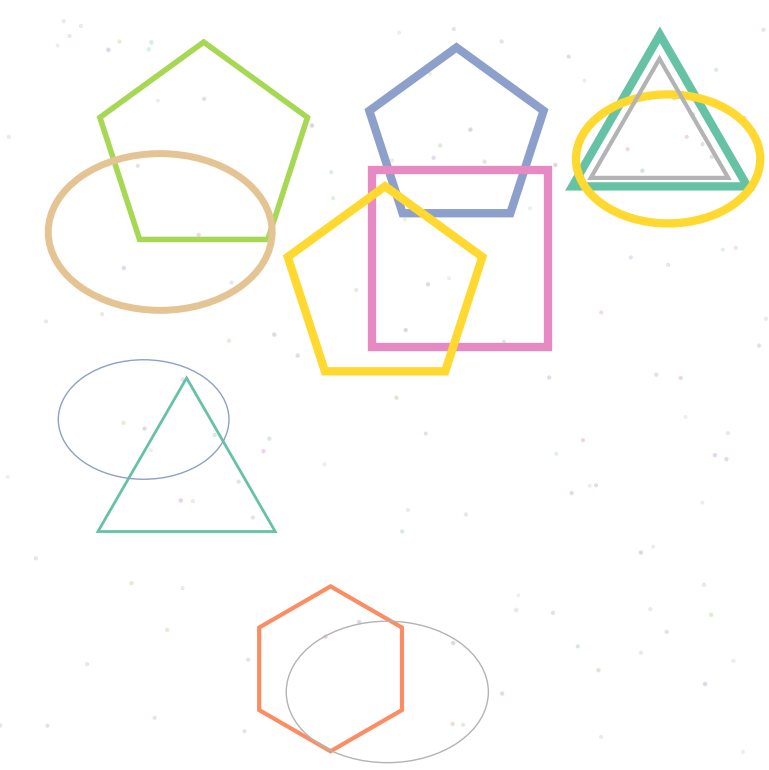[{"shape": "triangle", "thickness": 1, "radius": 0.66, "center": [0.242, 0.376]}, {"shape": "triangle", "thickness": 3, "radius": 0.66, "center": [0.857, 0.824]}, {"shape": "hexagon", "thickness": 1.5, "radius": 0.54, "center": [0.429, 0.131]}, {"shape": "oval", "thickness": 0.5, "radius": 0.55, "center": [0.187, 0.455]}, {"shape": "pentagon", "thickness": 3, "radius": 0.59, "center": [0.593, 0.819]}, {"shape": "square", "thickness": 3, "radius": 0.57, "center": [0.597, 0.664]}, {"shape": "pentagon", "thickness": 2, "radius": 0.71, "center": [0.265, 0.804]}, {"shape": "oval", "thickness": 3, "radius": 0.6, "center": [0.868, 0.794]}, {"shape": "pentagon", "thickness": 3, "radius": 0.66, "center": [0.5, 0.625]}, {"shape": "oval", "thickness": 2.5, "radius": 0.73, "center": [0.208, 0.699]}, {"shape": "triangle", "thickness": 1.5, "radius": 0.52, "center": [0.856, 0.821]}, {"shape": "oval", "thickness": 0.5, "radius": 0.66, "center": [0.503, 0.101]}]